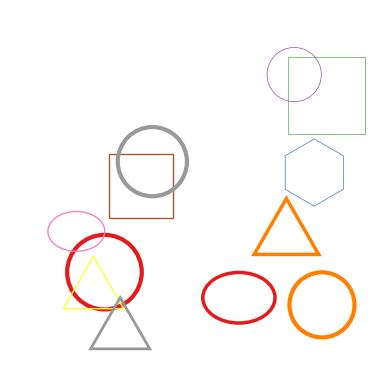[{"shape": "oval", "thickness": 2.5, "radius": 0.47, "center": [0.621, 0.227]}, {"shape": "circle", "thickness": 3, "radius": 0.48, "center": [0.271, 0.293]}, {"shape": "hexagon", "thickness": 0.5, "radius": 0.44, "center": [0.816, 0.552]}, {"shape": "square", "thickness": 0.5, "radius": 0.5, "center": [0.847, 0.752]}, {"shape": "circle", "thickness": 0.5, "radius": 0.35, "center": [0.764, 0.806]}, {"shape": "triangle", "thickness": 2.5, "radius": 0.48, "center": [0.744, 0.388]}, {"shape": "circle", "thickness": 3, "radius": 0.42, "center": [0.836, 0.208]}, {"shape": "triangle", "thickness": 1, "radius": 0.45, "center": [0.243, 0.244]}, {"shape": "square", "thickness": 1, "radius": 0.41, "center": [0.365, 0.517]}, {"shape": "oval", "thickness": 1, "radius": 0.37, "center": [0.198, 0.399]}, {"shape": "triangle", "thickness": 2, "radius": 0.44, "center": [0.312, 0.138]}, {"shape": "circle", "thickness": 3, "radius": 0.45, "center": [0.396, 0.58]}]